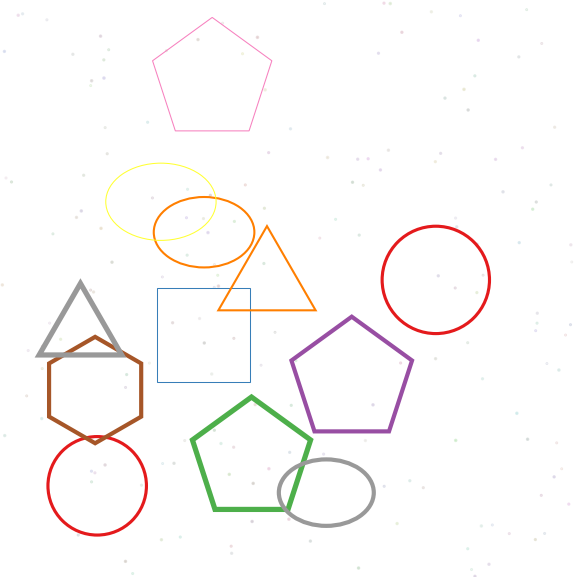[{"shape": "circle", "thickness": 1.5, "radius": 0.46, "center": [0.755, 0.514]}, {"shape": "circle", "thickness": 1.5, "radius": 0.43, "center": [0.168, 0.158]}, {"shape": "square", "thickness": 0.5, "radius": 0.4, "center": [0.352, 0.419]}, {"shape": "pentagon", "thickness": 2.5, "radius": 0.54, "center": [0.436, 0.204]}, {"shape": "pentagon", "thickness": 2, "radius": 0.55, "center": [0.609, 0.341]}, {"shape": "oval", "thickness": 1, "radius": 0.44, "center": [0.353, 0.597]}, {"shape": "triangle", "thickness": 1, "radius": 0.49, "center": [0.462, 0.51]}, {"shape": "oval", "thickness": 0.5, "radius": 0.48, "center": [0.279, 0.65]}, {"shape": "hexagon", "thickness": 2, "radius": 0.46, "center": [0.165, 0.324]}, {"shape": "pentagon", "thickness": 0.5, "radius": 0.54, "center": [0.367, 0.86]}, {"shape": "oval", "thickness": 2, "radius": 0.41, "center": [0.565, 0.146]}, {"shape": "triangle", "thickness": 2.5, "radius": 0.41, "center": [0.139, 0.426]}]